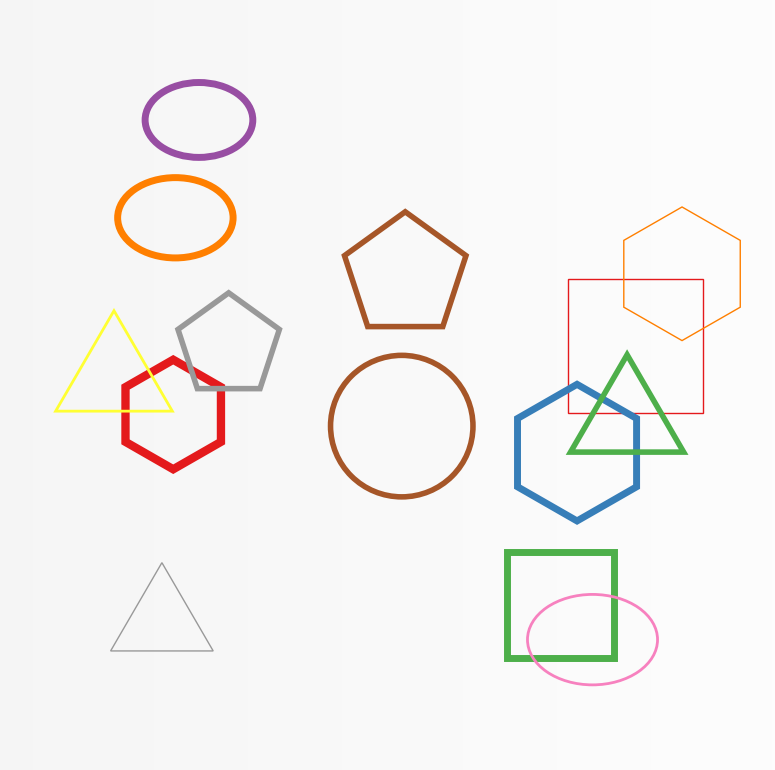[{"shape": "square", "thickness": 0.5, "radius": 0.43, "center": [0.82, 0.551]}, {"shape": "hexagon", "thickness": 3, "radius": 0.36, "center": [0.224, 0.462]}, {"shape": "hexagon", "thickness": 2.5, "radius": 0.44, "center": [0.745, 0.412]}, {"shape": "square", "thickness": 2.5, "radius": 0.35, "center": [0.723, 0.214]}, {"shape": "triangle", "thickness": 2, "radius": 0.42, "center": [0.809, 0.455]}, {"shape": "oval", "thickness": 2.5, "radius": 0.35, "center": [0.257, 0.844]}, {"shape": "oval", "thickness": 2.5, "radius": 0.37, "center": [0.226, 0.717]}, {"shape": "hexagon", "thickness": 0.5, "radius": 0.43, "center": [0.88, 0.644]}, {"shape": "triangle", "thickness": 1, "radius": 0.43, "center": [0.147, 0.51]}, {"shape": "pentagon", "thickness": 2, "radius": 0.41, "center": [0.523, 0.643]}, {"shape": "circle", "thickness": 2, "radius": 0.46, "center": [0.518, 0.447]}, {"shape": "oval", "thickness": 1, "radius": 0.42, "center": [0.765, 0.169]}, {"shape": "triangle", "thickness": 0.5, "radius": 0.38, "center": [0.209, 0.193]}, {"shape": "pentagon", "thickness": 2, "radius": 0.34, "center": [0.295, 0.551]}]